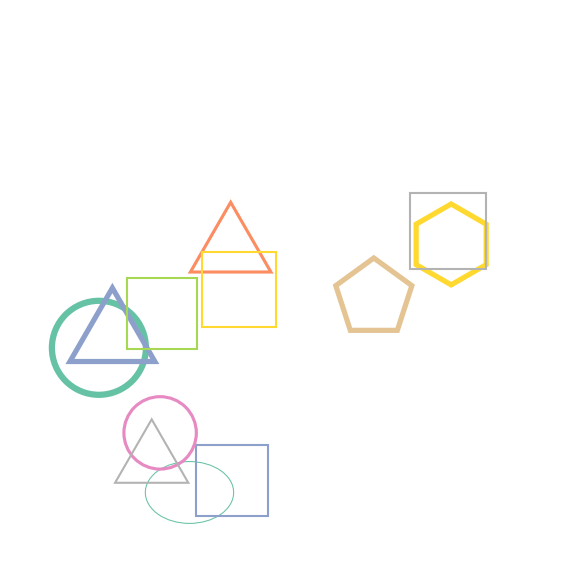[{"shape": "circle", "thickness": 3, "radius": 0.41, "center": [0.171, 0.397]}, {"shape": "oval", "thickness": 0.5, "radius": 0.38, "center": [0.328, 0.146]}, {"shape": "triangle", "thickness": 1.5, "radius": 0.4, "center": [0.399, 0.568]}, {"shape": "triangle", "thickness": 2.5, "radius": 0.42, "center": [0.195, 0.416]}, {"shape": "square", "thickness": 1, "radius": 0.31, "center": [0.402, 0.167]}, {"shape": "circle", "thickness": 1.5, "radius": 0.31, "center": [0.277, 0.25]}, {"shape": "square", "thickness": 1, "radius": 0.31, "center": [0.28, 0.456]}, {"shape": "hexagon", "thickness": 2.5, "radius": 0.35, "center": [0.781, 0.576]}, {"shape": "square", "thickness": 1, "radius": 0.32, "center": [0.413, 0.498]}, {"shape": "pentagon", "thickness": 2.5, "radius": 0.35, "center": [0.647, 0.483]}, {"shape": "square", "thickness": 1, "radius": 0.33, "center": [0.776, 0.599]}, {"shape": "triangle", "thickness": 1, "radius": 0.37, "center": [0.263, 0.2]}]